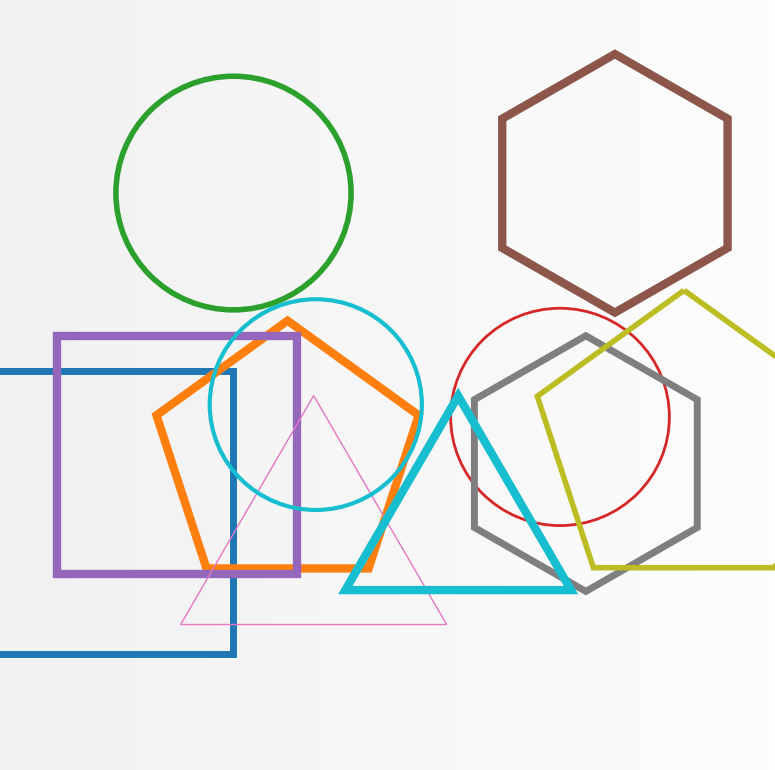[{"shape": "square", "thickness": 2.5, "radius": 0.92, "center": [0.117, 0.335]}, {"shape": "pentagon", "thickness": 3, "radius": 0.89, "center": [0.371, 0.406]}, {"shape": "circle", "thickness": 2, "radius": 0.76, "center": [0.301, 0.749]}, {"shape": "circle", "thickness": 1, "radius": 0.71, "center": [0.723, 0.459]}, {"shape": "square", "thickness": 3, "radius": 0.77, "center": [0.228, 0.41]}, {"shape": "hexagon", "thickness": 3, "radius": 0.84, "center": [0.793, 0.762]}, {"shape": "triangle", "thickness": 0.5, "radius": 0.99, "center": [0.405, 0.288]}, {"shape": "hexagon", "thickness": 2.5, "radius": 0.83, "center": [0.756, 0.398]}, {"shape": "pentagon", "thickness": 2, "radius": 1.0, "center": [0.883, 0.424]}, {"shape": "triangle", "thickness": 3, "radius": 0.84, "center": [0.591, 0.318]}, {"shape": "circle", "thickness": 1.5, "radius": 0.68, "center": [0.407, 0.475]}]